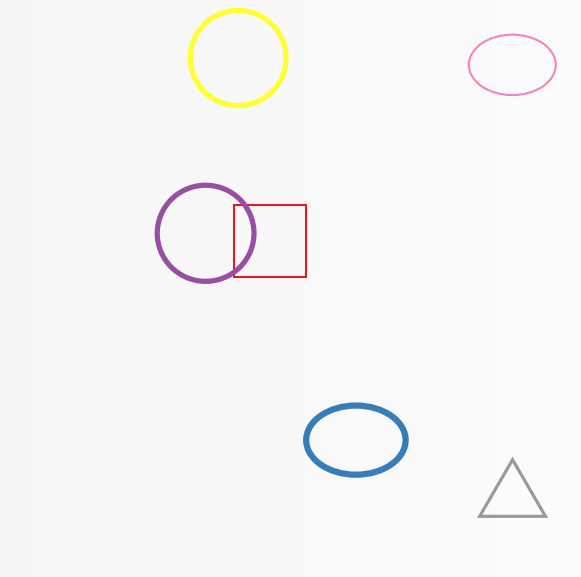[{"shape": "square", "thickness": 1, "radius": 0.31, "center": [0.464, 0.582]}, {"shape": "oval", "thickness": 3, "radius": 0.43, "center": [0.612, 0.237]}, {"shape": "circle", "thickness": 2.5, "radius": 0.42, "center": [0.354, 0.595]}, {"shape": "circle", "thickness": 2.5, "radius": 0.41, "center": [0.41, 0.899]}, {"shape": "oval", "thickness": 1, "radius": 0.37, "center": [0.881, 0.887]}, {"shape": "triangle", "thickness": 1.5, "radius": 0.33, "center": [0.882, 0.138]}]